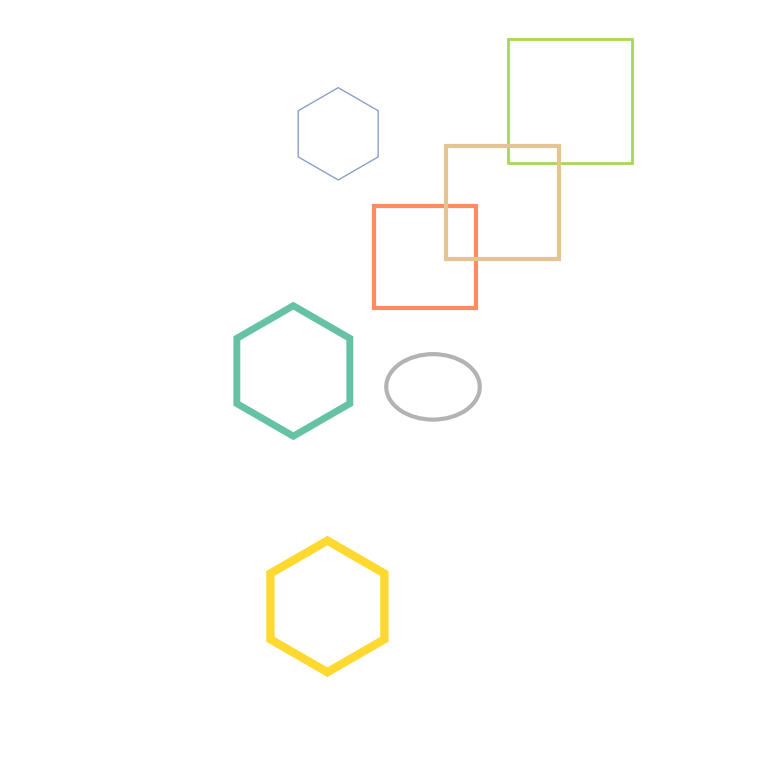[{"shape": "hexagon", "thickness": 2.5, "radius": 0.42, "center": [0.381, 0.518]}, {"shape": "square", "thickness": 1.5, "radius": 0.33, "center": [0.552, 0.666]}, {"shape": "hexagon", "thickness": 0.5, "radius": 0.3, "center": [0.439, 0.826]}, {"shape": "square", "thickness": 1, "radius": 0.4, "center": [0.74, 0.869]}, {"shape": "hexagon", "thickness": 3, "radius": 0.43, "center": [0.425, 0.212]}, {"shape": "square", "thickness": 1.5, "radius": 0.37, "center": [0.652, 0.737]}, {"shape": "oval", "thickness": 1.5, "radius": 0.3, "center": [0.562, 0.498]}]